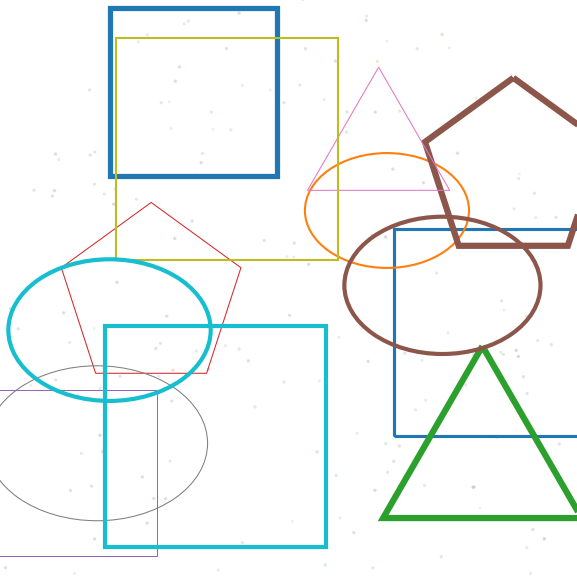[{"shape": "square", "thickness": 2.5, "radius": 0.73, "center": [0.335, 0.839]}, {"shape": "square", "thickness": 1.5, "radius": 0.89, "center": [0.861, 0.424]}, {"shape": "oval", "thickness": 1, "radius": 0.71, "center": [0.67, 0.635]}, {"shape": "triangle", "thickness": 3, "radius": 0.99, "center": [0.835, 0.201]}, {"shape": "pentagon", "thickness": 0.5, "radius": 0.82, "center": [0.262, 0.485]}, {"shape": "square", "thickness": 0.5, "radius": 0.72, "center": [0.129, 0.181]}, {"shape": "pentagon", "thickness": 3, "radius": 0.8, "center": [0.889, 0.704]}, {"shape": "oval", "thickness": 2, "radius": 0.85, "center": [0.766, 0.505]}, {"shape": "triangle", "thickness": 0.5, "radius": 0.71, "center": [0.656, 0.741]}, {"shape": "oval", "thickness": 0.5, "radius": 0.96, "center": [0.168, 0.232]}, {"shape": "square", "thickness": 1, "radius": 0.96, "center": [0.393, 0.741]}, {"shape": "square", "thickness": 2, "radius": 0.95, "center": [0.373, 0.244]}, {"shape": "oval", "thickness": 2, "radius": 0.88, "center": [0.19, 0.428]}]